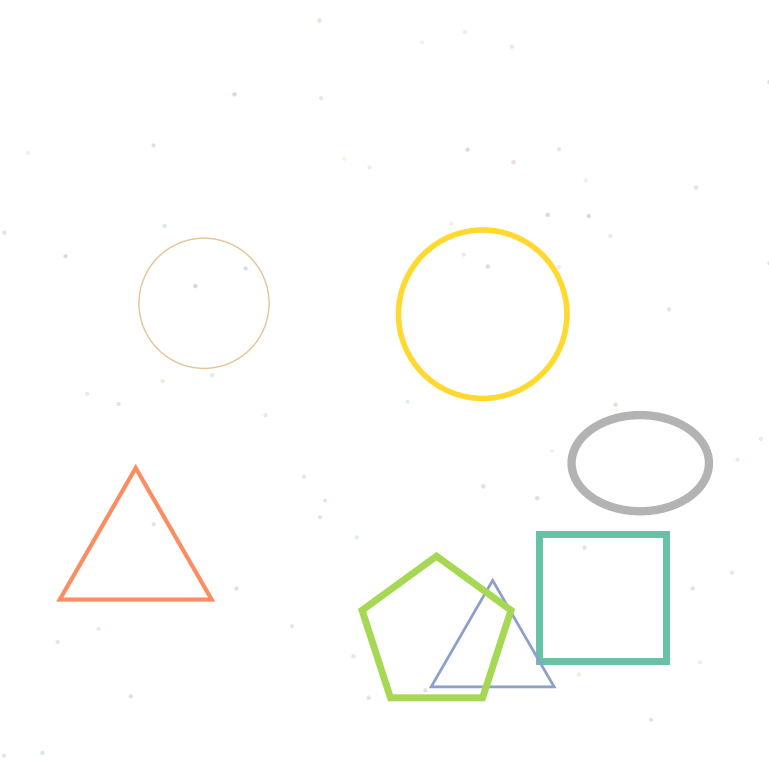[{"shape": "square", "thickness": 2.5, "radius": 0.41, "center": [0.782, 0.224]}, {"shape": "triangle", "thickness": 1.5, "radius": 0.57, "center": [0.176, 0.278]}, {"shape": "triangle", "thickness": 1, "radius": 0.46, "center": [0.64, 0.154]}, {"shape": "pentagon", "thickness": 2.5, "radius": 0.51, "center": [0.567, 0.176]}, {"shape": "circle", "thickness": 2, "radius": 0.55, "center": [0.627, 0.592]}, {"shape": "circle", "thickness": 0.5, "radius": 0.42, "center": [0.265, 0.606]}, {"shape": "oval", "thickness": 3, "radius": 0.45, "center": [0.832, 0.398]}]